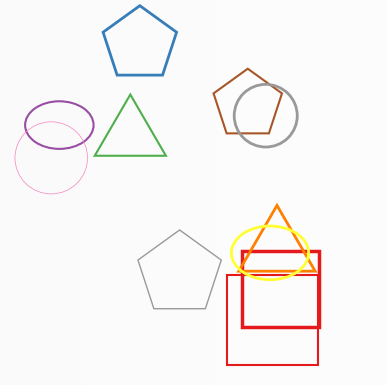[{"shape": "square", "thickness": 2.5, "radius": 0.5, "center": [0.724, 0.249]}, {"shape": "square", "thickness": 1.5, "radius": 0.59, "center": [0.703, 0.168]}, {"shape": "pentagon", "thickness": 2, "radius": 0.5, "center": [0.361, 0.886]}, {"shape": "triangle", "thickness": 1.5, "radius": 0.53, "center": [0.336, 0.648]}, {"shape": "oval", "thickness": 1.5, "radius": 0.44, "center": [0.153, 0.675]}, {"shape": "triangle", "thickness": 2, "radius": 0.57, "center": [0.715, 0.353]}, {"shape": "oval", "thickness": 2, "radius": 0.5, "center": [0.697, 0.343]}, {"shape": "pentagon", "thickness": 1.5, "radius": 0.46, "center": [0.639, 0.729]}, {"shape": "circle", "thickness": 0.5, "radius": 0.47, "center": [0.132, 0.59]}, {"shape": "circle", "thickness": 2, "radius": 0.41, "center": [0.686, 0.699]}, {"shape": "pentagon", "thickness": 1, "radius": 0.57, "center": [0.464, 0.29]}]